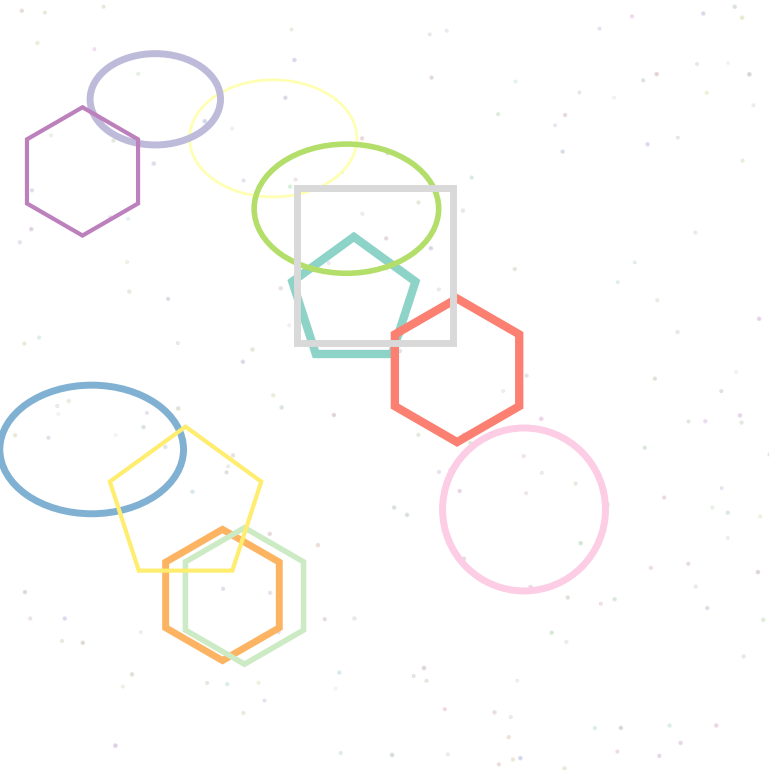[{"shape": "pentagon", "thickness": 3, "radius": 0.42, "center": [0.46, 0.608]}, {"shape": "oval", "thickness": 1, "radius": 0.54, "center": [0.355, 0.82]}, {"shape": "oval", "thickness": 2.5, "radius": 0.42, "center": [0.202, 0.871]}, {"shape": "hexagon", "thickness": 3, "radius": 0.47, "center": [0.594, 0.519]}, {"shape": "oval", "thickness": 2.5, "radius": 0.6, "center": [0.119, 0.416]}, {"shape": "hexagon", "thickness": 2.5, "radius": 0.43, "center": [0.289, 0.227]}, {"shape": "oval", "thickness": 2, "radius": 0.6, "center": [0.45, 0.729]}, {"shape": "circle", "thickness": 2.5, "radius": 0.53, "center": [0.681, 0.338]}, {"shape": "square", "thickness": 2.5, "radius": 0.51, "center": [0.487, 0.655]}, {"shape": "hexagon", "thickness": 1.5, "radius": 0.42, "center": [0.107, 0.777]}, {"shape": "hexagon", "thickness": 2, "radius": 0.44, "center": [0.317, 0.226]}, {"shape": "pentagon", "thickness": 1.5, "radius": 0.52, "center": [0.241, 0.343]}]